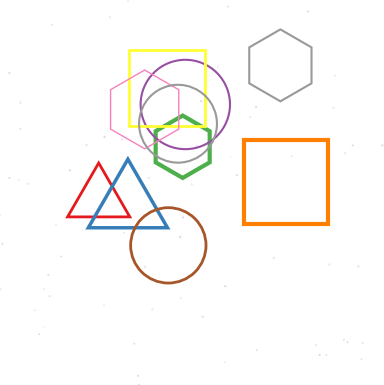[{"shape": "triangle", "thickness": 2, "radius": 0.47, "center": [0.256, 0.483]}, {"shape": "triangle", "thickness": 2.5, "radius": 0.59, "center": [0.332, 0.468]}, {"shape": "hexagon", "thickness": 3, "radius": 0.41, "center": [0.474, 0.619]}, {"shape": "circle", "thickness": 1.5, "radius": 0.58, "center": [0.481, 0.729]}, {"shape": "square", "thickness": 3, "radius": 0.55, "center": [0.743, 0.528]}, {"shape": "square", "thickness": 2, "radius": 0.5, "center": [0.435, 0.772]}, {"shape": "circle", "thickness": 2, "radius": 0.49, "center": [0.437, 0.363]}, {"shape": "hexagon", "thickness": 1, "radius": 0.51, "center": [0.376, 0.716]}, {"shape": "hexagon", "thickness": 1.5, "radius": 0.47, "center": [0.728, 0.83]}, {"shape": "circle", "thickness": 1.5, "radius": 0.51, "center": [0.462, 0.679]}]